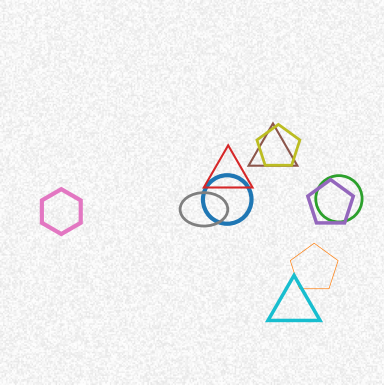[{"shape": "circle", "thickness": 3, "radius": 0.32, "center": [0.59, 0.482]}, {"shape": "pentagon", "thickness": 0.5, "radius": 0.33, "center": [0.816, 0.303]}, {"shape": "circle", "thickness": 2, "radius": 0.3, "center": [0.88, 0.484]}, {"shape": "triangle", "thickness": 1.5, "radius": 0.37, "center": [0.593, 0.549]}, {"shape": "pentagon", "thickness": 2.5, "radius": 0.31, "center": [0.859, 0.471]}, {"shape": "triangle", "thickness": 1.5, "radius": 0.37, "center": [0.709, 0.606]}, {"shape": "hexagon", "thickness": 3, "radius": 0.29, "center": [0.159, 0.45]}, {"shape": "oval", "thickness": 2, "radius": 0.31, "center": [0.53, 0.456]}, {"shape": "pentagon", "thickness": 2, "radius": 0.29, "center": [0.723, 0.618]}, {"shape": "triangle", "thickness": 2.5, "radius": 0.39, "center": [0.764, 0.207]}]